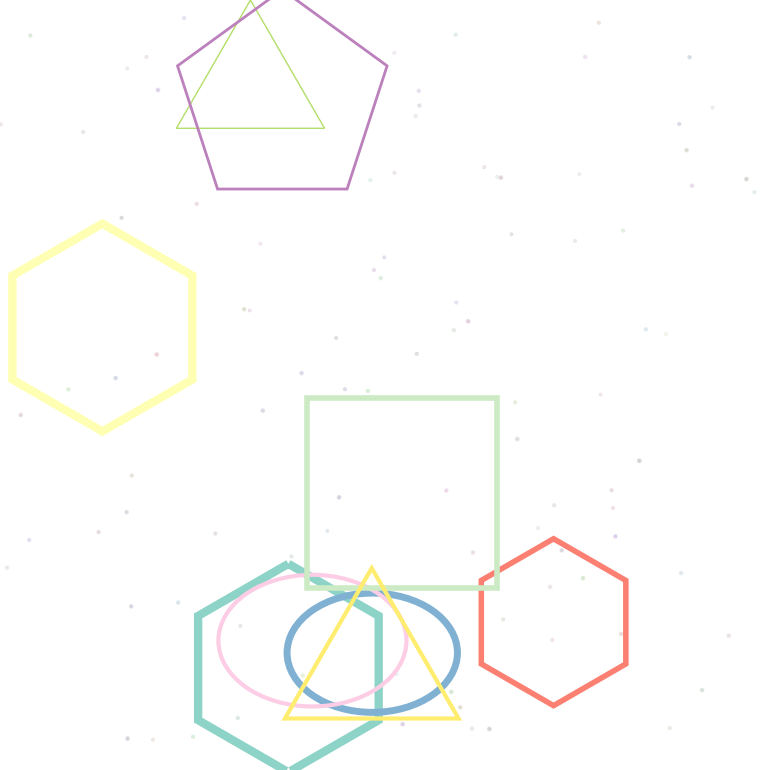[{"shape": "hexagon", "thickness": 3, "radius": 0.68, "center": [0.375, 0.132]}, {"shape": "hexagon", "thickness": 3, "radius": 0.67, "center": [0.133, 0.575]}, {"shape": "hexagon", "thickness": 2, "radius": 0.54, "center": [0.719, 0.192]}, {"shape": "oval", "thickness": 2.5, "radius": 0.55, "center": [0.483, 0.152]}, {"shape": "triangle", "thickness": 0.5, "radius": 0.56, "center": [0.325, 0.889]}, {"shape": "oval", "thickness": 1.5, "radius": 0.61, "center": [0.406, 0.168]}, {"shape": "pentagon", "thickness": 1, "radius": 0.72, "center": [0.367, 0.87]}, {"shape": "square", "thickness": 2, "radius": 0.62, "center": [0.522, 0.36]}, {"shape": "triangle", "thickness": 1.5, "radius": 0.65, "center": [0.483, 0.132]}]